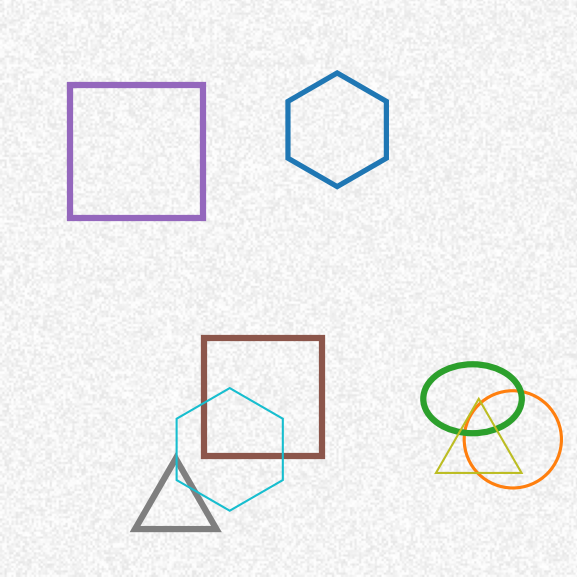[{"shape": "hexagon", "thickness": 2.5, "radius": 0.49, "center": [0.584, 0.774]}, {"shape": "circle", "thickness": 1.5, "radius": 0.42, "center": [0.888, 0.238]}, {"shape": "oval", "thickness": 3, "radius": 0.43, "center": [0.818, 0.309]}, {"shape": "square", "thickness": 3, "radius": 0.58, "center": [0.237, 0.737]}, {"shape": "square", "thickness": 3, "radius": 0.51, "center": [0.455, 0.312]}, {"shape": "triangle", "thickness": 3, "radius": 0.41, "center": [0.304, 0.124]}, {"shape": "triangle", "thickness": 1, "radius": 0.43, "center": [0.829, 0.223]}, {"shape": "hexagon", "thickness": 1, "radius": 0.53, "center": [0.398, 0.221]}]